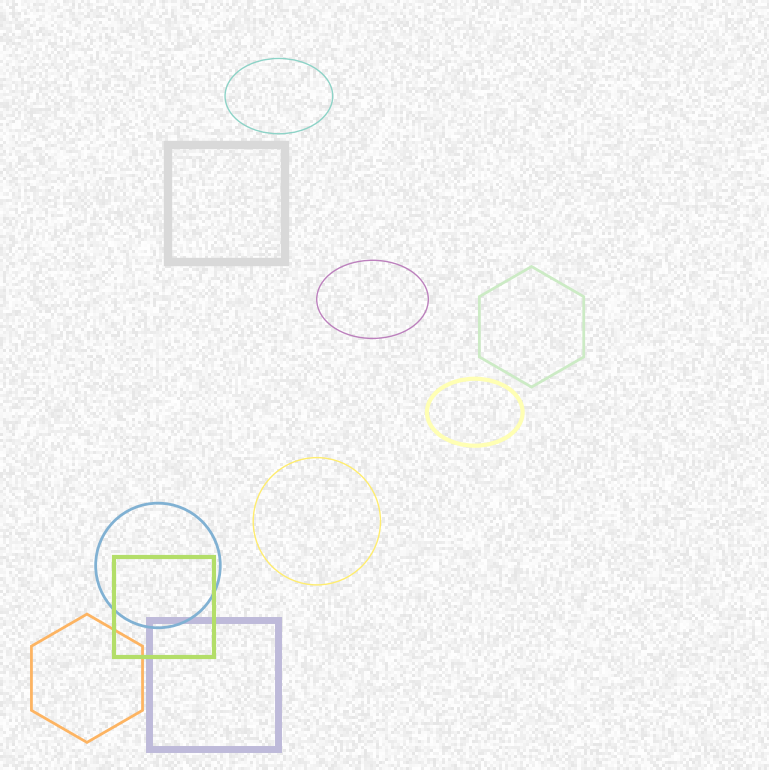[{"shape": "oval", "thickness": 0.5, "radius": 0.35, "center": [0.362, 0.875]}, {"shape": "oval", "thickness": 1.5, "radius": 0.31, "center": [0.617, 0.465]}, {"shape": "square", "thickness": 2.5, "radius": 0.42, "center": [0.278, 0.111]}, {"shape": "circle", "thickness": 1, "radius": 0.4, "center": [0.205, 0.266]}, {"shape": "hexagon", "thickness": 1, "radius": 0.42, "center": [0.113, 0.119]}, {"shape": "square", "thickness": 1.5, "radius": 0.33, "center": [0.213, 0.212]}, {"shape": "square", "thickness": 3, "radius": 0.38, "center": [0.294, 0.736]}, {"shape": "oval", "thickness": 0.5, "radius": 0.36, "center": [0.484, 0.611]}, {"shape": "hexagon", "thickness": 1, "radius": 0.39, "center": [0.69, 0.576]}, {"shape": "circle", "thickness": 0.5, "radius": 0.41, "center": [0.411, 0.323]}]